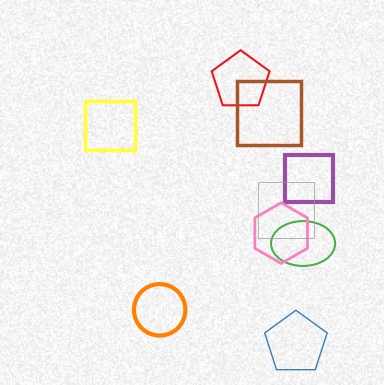[{"shape": "pentagon", "thickness": 1.5, "radius": 0.4, "center": [0.625, 0.79]}, {"shape": "pentagon", "thickness": 1, "radius": 0.43, "center": [0.769, 0.109]}, {"shape": "oval", "thickness": 1.5, "radius": 0.42, "center": [0.787, 0.367]}, {"shape": "square", "thickness": 3, "radius": 0.31, "center": [0.803, 0.536]}, {"shape": "circle", "thickness": 3, "radius": 0.33, "center": [0.415, 0.195]}, {"shape": "square", "thickness": 2.5, "radius": 0.32, "center": [0.286, 0.674]}, {"shape": "square", "thickness": 2.5, "radius": 0.42, "center": [0.699, 0.706]}, {"shape": "hexagon", "thickness": 2, "radius": 0.39, "center": [0.73, 0.395]}, {"shape": "square", "thickness": 0.5, "radius": 0.36, "center": [0.744, 0.456]}]